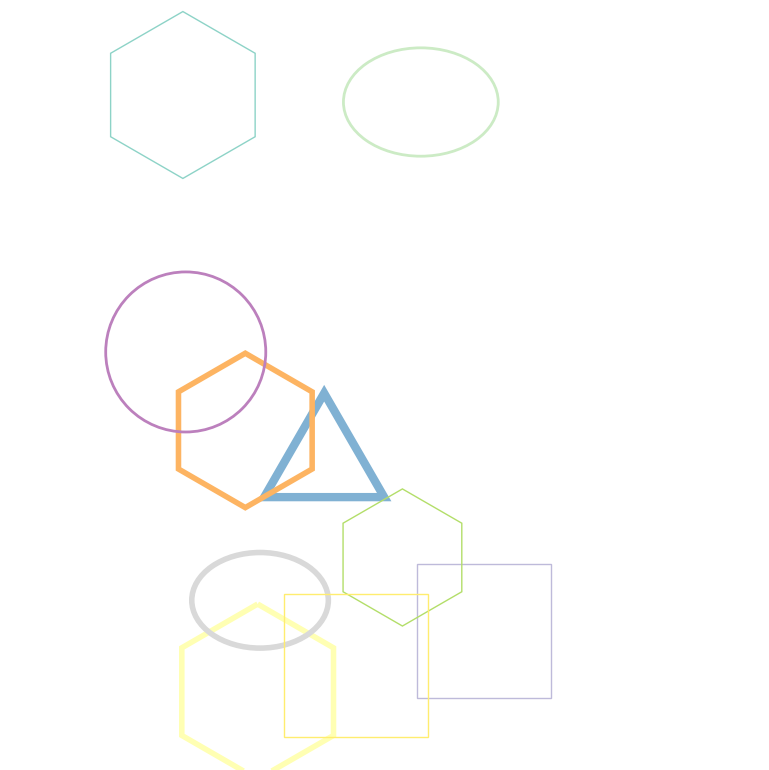[{"shape": "hexagon", "thickness": 0.5, "radius": 0.54, "center": [0.238, 0.877]}, {"shape": "hexagon", "thickness": 2, "radius": 0.57, "center": [0.335, 0.102]}, {"shape": "square", "thickness": 0.5, "radius": 0.44, "center": [0.629, 0.181]}, {"shape": "triangle", "thickness": 3, "radius": 0.45, "center": [0.421, 0.399]}, {"shape": "hexagon", "thickness": 2, "radius": 0.5, "center": [0.319, 0.441]}, {"shape": "hexagon", "thickness": 0.5, "radius": 0.45, "center": [0.523, 0.276]}, {"shape": "oval", "thickness": 2, "radius": 0.44, "center": [0.338, 0.22]}, {"shape": "circle", "thickness": 1, "radius": 0.52, "center": [0.241, 0.543]}, {"shape": "oval", "thickness": 1, "radius": 0.5, "center": [0.547, 0.868]}, {"shape": "square", "thickness": 0.5, "radius": 0.47, "center": [0.462, 0.135]}]